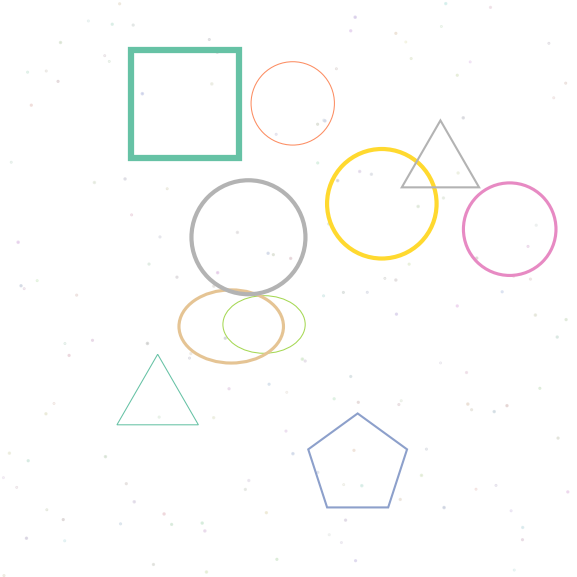[{"shape": "triangle", "thickness": 0.5, "radius": 0.41, "center": [0.273, 0.304]}, {"shape": "square", "thickness": 3, "radius": 0.47, "center": [0.32, 0.82]}, {"shape": "circle", "thickness": 0.5, "radius": 0.36, "center": [0.507, 0.82]}, {"shape": "pentagon", "thickness": 1, "radius": 0.45, "center": [0.619, 0.193]}, {"shape": "circle", "thickness": 1.5, "radius": 0.4, "center": [0.883, 0.602]}, {"shape": "oval", "thickness": 0.5, "radius": 0.36, "center": [0.457, 0.437]}, {"shape": "circle", "thickness": 2, "radius": 0.47, "center": [0.661, 0.646]}, {"shape": "oval", "thickness": 1.5, "radius": 0.45, "center": [0.4, 0.434]}, {"shape": "circle", "thickness": 2, "radius": 0.49, "center": [0.43, 0.588]}, {"shape": "triangle", "thickness": 1, "radius": 0.39, "center": [0.763, 0.713]}]